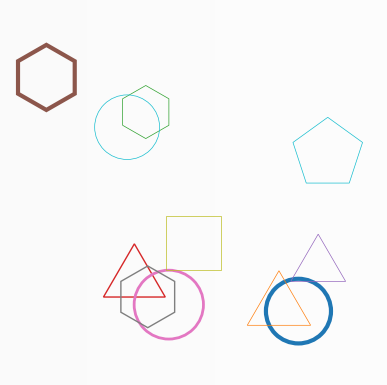[{"shape": "circle", "thickness": 3, "radius": 0.42, "center": [0.77, 0.192]}, {"shape": "triangle", "thickness": 0.5, "radius": 0.47, "center": [0.72, 0.202]}, {"shape": "hexagon", "thickness": 0.5, "radius": 0.34, "center": [0.376, 0.709]}, {"shape": "triangle", "thickness": 1, "radius": 0.46, "center": [0.347, 0.275]}, {"shape": "triangle", "thickness": 0.5, "radius": 0.41, "center": [0.821, 0.31]}, {"shape": "hexagon", "thickness": 3, "radius": 0.42, "center": [0.12, 0.799]}, {"shape": "circle", "thickness": 2, "radius": 0.45, "center": [0.436, 0.209]}, {"shape": "hexagon", "thickness": 1, "radius": 0.4, "center": [0.381, 0.229]}, {"shape": "square", "thickness": 0.5, "radius": 0.36, "center": [0.5, 0.369]}, {"shape": "circle", "thickness": 0.5, "radius": 0.42, "center": [0.328, 0.67]}, {"shape": "pentagon", "thickness": 0.5, "radius": 0.47, "center": [0.846, 0.601]}]